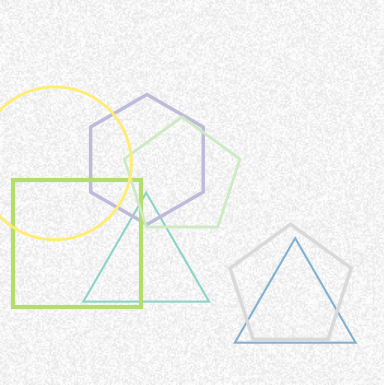[{"shape": "triangle", "thickness": 1.5, "radius": 0.94, "center": [0.38, 0.311]}, {"shape": "hexagon", "thickness": 2.5, "radius": 0.84, "center": [0.382, 0.586]}, {"shape": "triangle", "thickness": 1.5, "radius": 0.9, "center": [0.767, 0.2]}, {"shape": "square", "thickness": 3, "radius": 0.83, "center": [0.201, 0.368]}, {"shape": "pentagon", "thickness": 2.5, "radius": 0.83, "center": [0.755, 0.252]}, {"shape": "pentagon", "thickness": 2, "radius": 0.79, "center": [0.473, 0.538]}, {"shape": "circle", "thickness": 2, "radius": 0.99, "center": [0.143, 0.576]}]